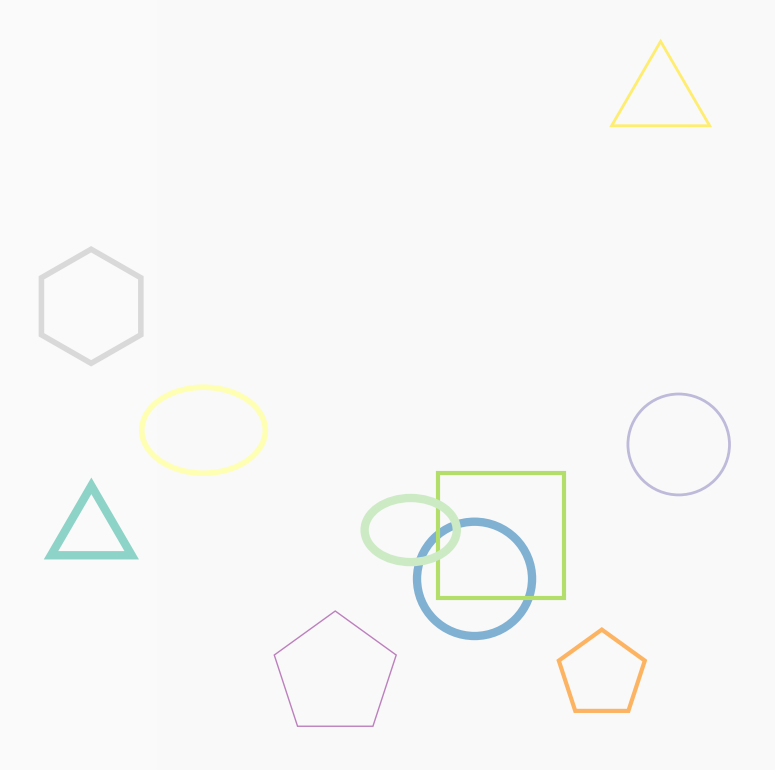[{"shape": "triangle", "thickness": 3, "radius": 0.3, "center": [0.118, 0.309]}, {"shape": "oval", "thickness": 2, "radius": 0.4, "center": [0.263, 0.441]}, {"shape": "circle", "thickness": 1, "radius": 0.33, "center": [0.876, 0.423]}, {"shape": "circle", "thickness": 3, "radius": 0.37, "center": [0.612, 0.248]}, {"shape": "pentagon", "thickness": 1.5, "radius": 0.29, "center": [0.777, 0.124]}, {"shape": "square", "thickness": 1.5, "radius": 0.41, "center": [0.646, 0.305]}, {"shape": "hexagon", "thickness": 2, "radius": 0.37, "center": [0.118, 0.602]}, {"shape": "pentagon", "thickness": 0.5, "radius": 0.41, "center": [0.433, 0.124]}, {"shape": "oval", "thickness": 3, "radius": 0.3, "center": [0.53, 0.312]}, {"shape": "triangle", "thickness": 1, "radius": 0.37, "center": [0.852, 0.873]}]